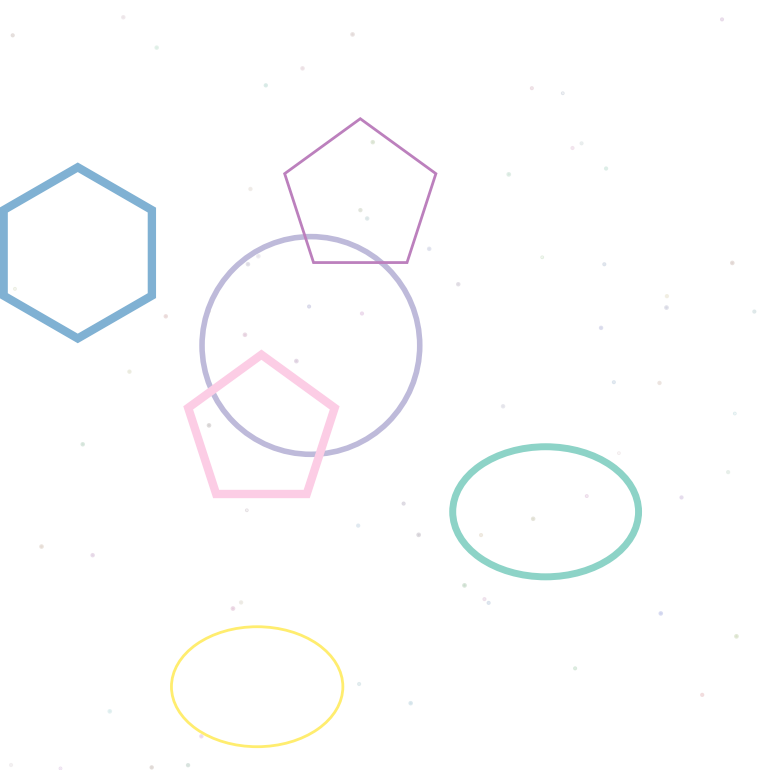[{"shape": "oval", "thickness": 2.5, "radius": 0.6, "center": [0.709, 0.335]}, {"shape": "circle", "thickness": 2, "radius": 0.71, "center": [0.404, 0.551]}, {"shape": "hexagon", "thickness": 3, "radius": 0.56, "center": [0.101, 0.672]}, {"shape": "pentagon", "thickness": 3, "radius": 0.5, "center": [0.34, 0.439]}, {"shape": "pentagon", "thickness": 1, "radius": 0.52, "center": [0.468, 0.743]}, {"shape": "oval", "thickness": 1, "radius": 0.56, "center": [0.334, 0.108]}]